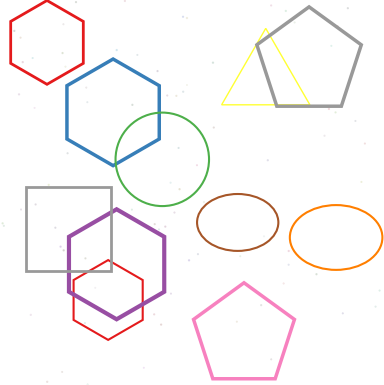[{"shape": "hexagon", "thickness": 1.5, "radius": 0.52, "center": [0.281, 0.221]}, {"shape": "hexagon", "thickness": 2, "radius": 0.54, "center": [0.122, 0.89]}, {"shape": "hexagon", "thickness": 2.5, "radius": 0.69, "center": [0.294, 0.708]}, {"shape": "circle", "thickness": 1.5, "radius": 0.61, "center": [0.422, 0.586]}, {"shape": "hexagon", "thickness": 3, "radius": 0.71, "center": [0.303, 0.314]}, {"shape": "oval", "thickness": 1.5, "radius": 0.6, "center": [0.873, 0.383]}, {"shape": "triangle", "thickness": 1, "radius": 0.66, "center": [0.69, 0.794]}, {"shape": "oval", "thickness": 1.5, "radius": 0.53, "center": [0.617, 0.422]}, {"shape": "pentagon", "thickness": 2.5, "radius": 0.69, "center": [0.634, 0.128]}, {"shape": "square", "thickness": 2, "radius": 0.55, "center": [0.178, 0.405]}, {"shape": "pentagon", "thickness": 2.5, "radius": 0.71, "center": [0.803, 0.839]}]